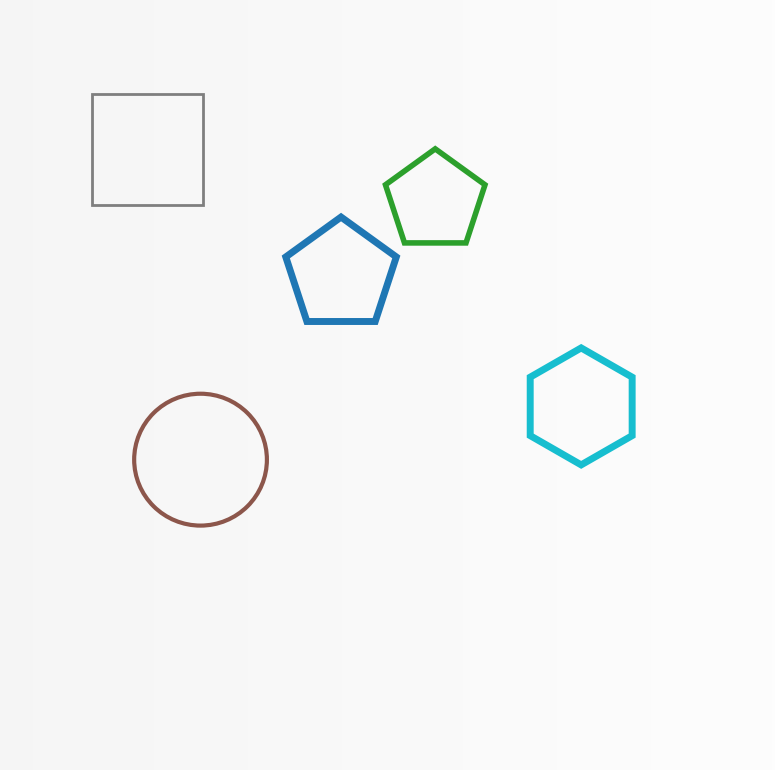[{"shape": "pentagon", "thickness": 2.5, "radius": 0.37, "center": [0.44, 0.643]}, {"shape": "pentagon", "thickness": 2, "radius": 0.34, "center": [0.562, 0.739]}, {"shape": "circle", "thickness": 1.5, "radius": 0.43, "center": [0.259, 0.403]}, {"shape": "square", "thickness": 1, "radius": 0.36, "center": [0.191, 0.806]}, {"shape": "hexagon", "thickness": 2.5, "radius": 0.38, "center": [0.75, 0.472]}]